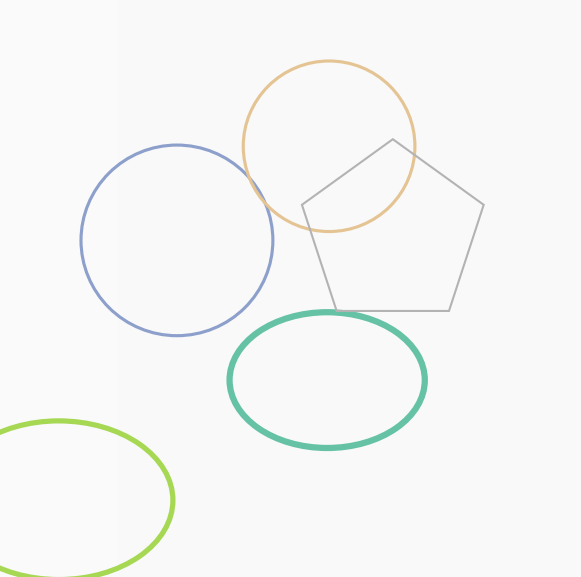[{"shape": "oval", "thickness": 3, "radius": 0.84, "center": [0.563, 0.341]}, {"shape": "circle", "thickness": 1.5, "radius": 0.83, "center": [0.304, 0.583]}, {"shape": "oval", "thickness": 2.5, "radius": 0.98, "center": [0.101, 0.133]}, {"shape": "circle", "thickness": 1.5, "radius": 0.74, "center": [0.566, 0.746]}, {"shape": "pentagon", "thickness": 1, "radius": 0.82, "center": [0.676, 0.594]}]